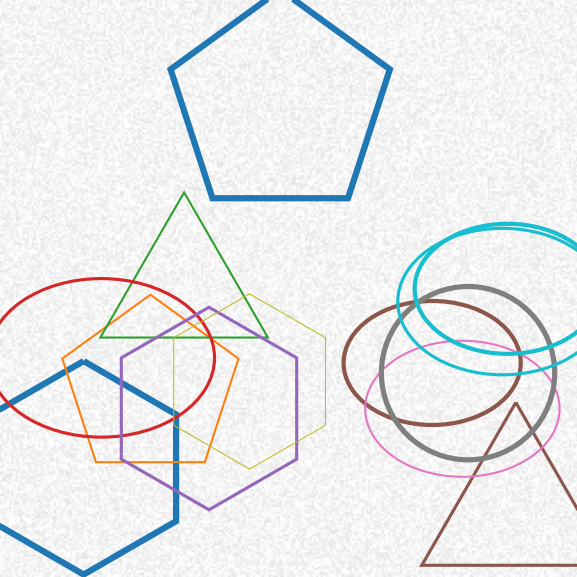[{"shape": "pentagon", "thickness": 3, "radius": 1.0, "center": [0.485, 0.817]}, {"shape": "hexagon", "thickness": 3, "radius": 0.92, "center": [0.145, 0.189]}, {"shape": "pentagon", "thickness": 1, "radius": 0.8, "center": [0.26, 0.329]}, {"shape": "triangle", "thickness": 1, "radius": 0.84, "center": [0.319, 0.498]}, {"shape": "oval", "thickness": 1.5, "radius": 0.98, "center": [0.175, 0.379]}, {"shape": "hexagon", "thickness": 1.5, "radius": 0.88, "center": [0.362, 0.292]}, {"shape": "triangle", "thickness": 1.5, "radius": 0.94, "center": [0.893, 0.114]}, {"shape": "oval", "thickness": 2, "radius": 0.77, "center": [0.748, 0.371]}, {"shape": "oval", "thickness": 1, "radius": 0.84, "center": [0.801, 0.291]}, {"shape": "circle", "thickness": 2.5, "radius": 0.75, "center": [0.81, 0.353]}, {"shape": "hexagon", "thickness": 0.5, "radius": 0.76, "center": [0.432, 0.339]}, {"shape": "oval", "thickness": 2, "radius": 0.8, "center": [0.879, 0.499]}, {"shape": "oval", "thickness": 1.5, "radius": 0.91, "center": [0.87, 0.477]}]